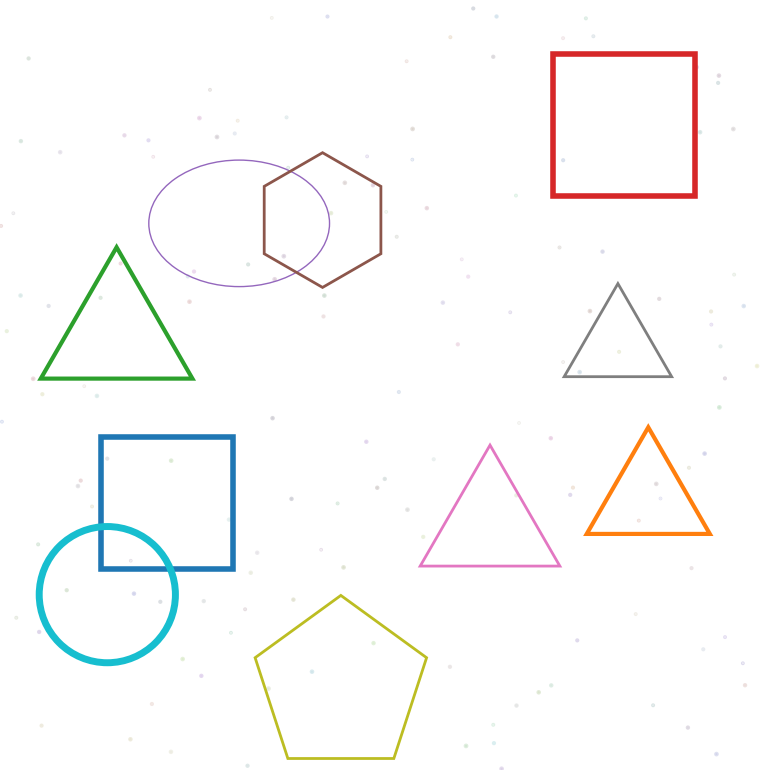[{"shape": "square", "thickness": 2, "radius": 0.43, "center": [0.217, 0.347]}, {"shape": "triangle", "thickness": 1.5, "radius": 0.46, "center": [0.842, 0.353]}, {"shape": "triangle", "thickness": 1.5, "radius": 0.57, "center": [0.151, 0.565]}, {"shape": "square", "thickness": 2, "radius": 0.46, "center": [0.81, 0.838]}, {"shape": "oval", "thickness": 0.5, "radius": 0.59, "center": [0.311, 0.71]}, {"shape": "hexagon", "thickness": 1, "radius": 0.44, "center": [0.419, 0.714]}, {"shape": "triangle", "thickness": 1, "radius": 0.52, "center": [0.636, 0.317]}, {"shape": "triangle", "thickness": 1, "radius": 0.4, "center": [0.802, 0.551]}, {"shape": "pentagon", "thickness": 1, "radius": 0.59, "center": [0.443, 0.11]}, {"shape": "circle", "thickness": 2.5, "radius": 0.44, "center": [0.139, 0.228]}]